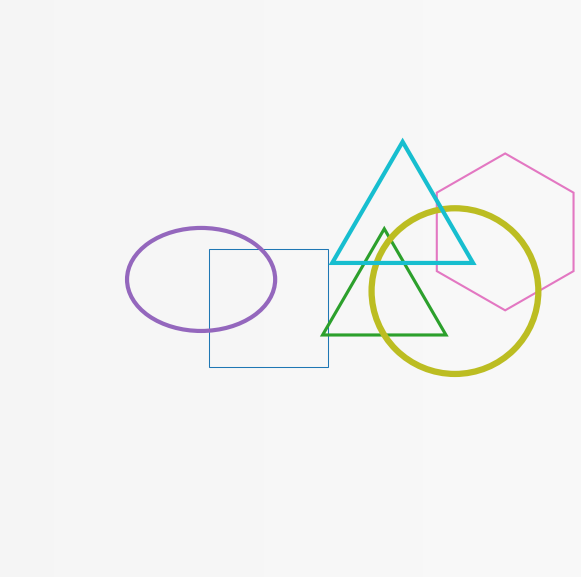[{"shape": "square", "thickness": 0.5, "radius": 0.51, "center": [0.462, 0.466]}, {"shape": "triangle", "thickness": 1.5, "radius": 0.61, "center": [0.661, 0.48]}, {"shape": "oval", "thickness": 2, "radius": 0.64, "center": [0.346, 0.515]}, {"shape": "hexagon", "thickness": 1, "radius": 0.68, "center": [0.869, 0.598]}, {"shape": "circle", "thickness": 3, "radius": 0.72, "center": [0.783, 0.495]}, {"shape": "triangle", "thickness": 2, "radius": 0.7, "center": [0.693, 0.614]}]